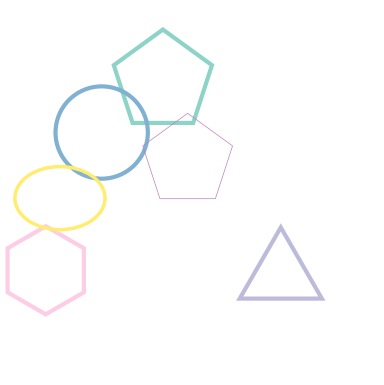[{"shape": "pentagon", "thickness": 3, "radius": 0.67, "center": [0.423, 0.789]}, {"shape": "triangle", "thickness": 3, "radius": 0.62, "center": [0.729, 0.286]}, {"shape": "circle", "thickness": 3, "radius": 0.6, "center": [0.264, 0.656]}, {"shape": "hexagon", "thickness": 3, "radius": 0.57, "center": [0.119, 0.298]}, {"shape": "pentagon", "thickness": 0.5, "radius": 0.61, "center": [0.487, 0.583]}, {"shape": "oval", "thickness": 2.5, "radius": 0.58, "center": [0.156, 0.485]}]